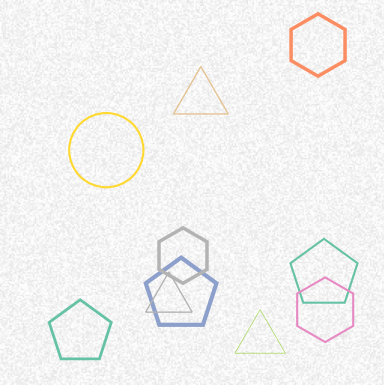[{"shape": "pentagon", "thickness": 1.5, "radius": 0.46, "center": [0.841, 0.288]}, {"shape": "pentagon", "thickness": 2, "radius": 0.42, "center": [0.208, 0.136]}, {"shape": "hexagon", "thickness": 2.5, "radius": 0.4, "center": [0.826, 0.883]}, {"shape": "pentagon", "thickness": 3, "radius": 0.48, "center": [0.47, 0.234]}, {"shape": "hexagon", "thickness": 1.5, "radius": 0.42, "center": [0.845, 0.195]}, {"shape": "triangle", "thickness": 0.5, "radius": 0.38, "center": [0.676, 0.12]}, {"shape": "circle", "thickness": 1.5, "radius": 0.48, "center": [0.276, 0.61]}, {"shape": "triangle", "thickness": 1, "radius": 0.41, "center": [0.522, 0.745]}, {"shape": "hexagon", "thickness": 2.5, "radius": 0.36, "center": [0.475, 0.336]}, {"shape": "triangle", "thickness": 1, "radius": 0.35, "center": [0.439, 0.224]}]